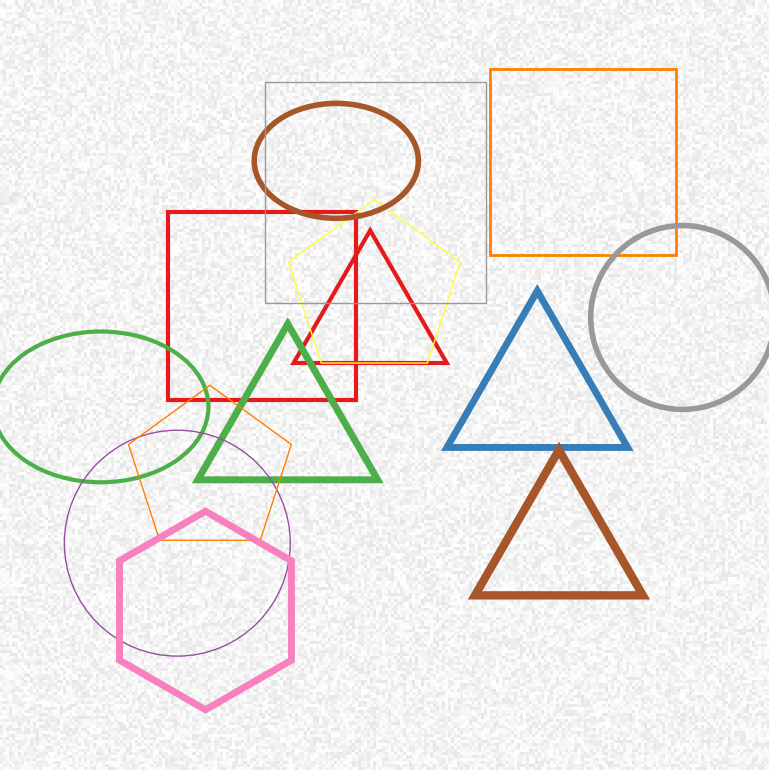[{"shape": "square", "thickness": 1.5, "radius": 0.61, "center": [0.34, 0.603]}, {"shape": "triangle", "thickness": 1.5, "radius": 0.57, "center": [0.481, 0.586]}, {"shape": "triangle", "thickness": 2.5, "radius": 0.68, "center": [0.698, 0.487]}, {"shape": "triangle", "thickness": 2.5, "radius": 0.67, "center": [0.374, 0.444]}, {"shape": "oval", "thickness": 1.5, "radius": 0.7, "center": [0.131, 0.472]}, {"shape": "circle", "thickness": 0.5, "radius": 0.73, "center": [0.23, 0.295]}, {"shape": "square", "thickness": 1, "radius": 0.6, "center": [0.757, 0.789]}, {"shape": "pentagon", "thickness": 0.5, "radius": 0.56, "center": [0.273, 0.388]}, {"shape": "pentagon", "thickness": 0.5, "radius": 0.59, "center": [0.486, 0.623]}, {"shape": "triangle", "thickness": 3, "radius": 0.63, "center": [0.726, 0.29]}, {"shape": "oval", "thickness": 2, "radius": 0.53, "center": [0.437, 0.791]}, {"shape": "hexagon", "thickness": 2.5, "radius": 0.64, "center": [0.267, 0.207]}, {"shape": "square", "thickness": 0.5, "radius": 0.72, "center": [0.488, 0.75]}, {"shape": "circle", "thickness": 2, "radius": 0.6, "center": [0.887, 0.588]}]